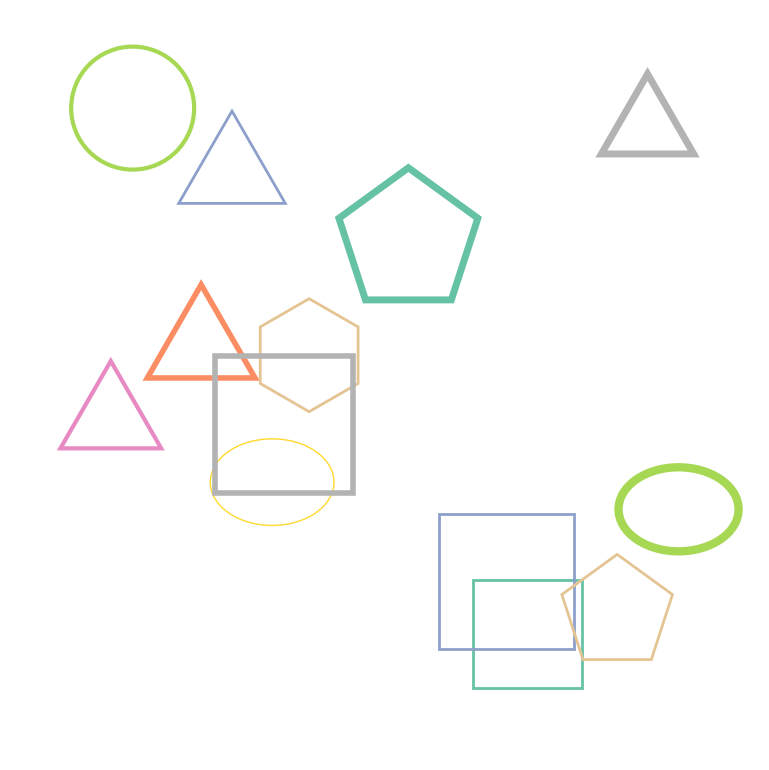[{"shape": "square", "thickness": 1, "radius": 0.35, "center": [0.685, 0.177]}, {"shape": "pentagon", "thickness": 2.5, "radius": 0.47, "center": [0.53, 0.687]}, {"shape": "triangle", "thickness": 2, "radius": 0.4, "center": [0.261, 0.55]}, {"shape": "triangle", "thickness": 1, "radius": 0.4, "center": [0.301, 0.776]}, {"shape": "square", "thickness": 1, "radius": 0.44, "center": [0.658, 0.244]}, {"shape": "triangle", "thickness": 1.5, "radius": 0.38, "center": [0.144, 0.456]}, {"shape": "circle", "thickness": 1.5, "radius": 0.4, "center": [0.172, 0.86]}, {"shape": "oval", "thickness": 3, "radius": 0.39, "center": [0.881, 0.339]}, {"shape": "oval", "thickness": 0.5, "radius": 0.4, "center": [0.353, 0.374]}, {"shape": "hexagon", "thickness": 1, "radius": 0.37, "center": [0.401, 0.539]}, {"shape": "pentagon", "thickness": 1, "radius": 0.38, "center": [0.802, 0.204]}, {"shape": "triangle", "thickness": 2.5, "radius": 0.35, "center": [0.841, 0.835]}, {"shape": "square", "thickness": 2, "radius": 0.45, "center": [0.369, 0.448]}]